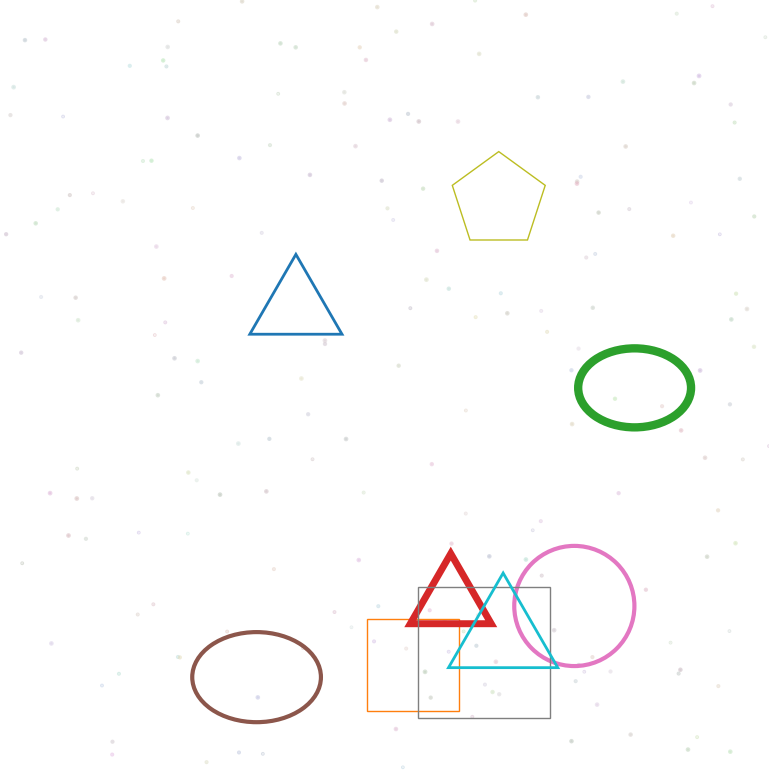[{"shape": "triangle", "thickness": 1, "radius": 0.35, "center": [0.384, 0.601]}, {"shape": "square", "thickness": 0.5, "radius": 0.3, "center": [0.536, 0.136]}, {"shape": "oval", "thickness": 3, "radius": 0.37, "center": [0.824, 0.496]}, {"shape": "triangle", "thickness": 2.5, "radius": 0.3, "center": [0.585, 0.22]}, {"shape": "oval", "thickness": 1.5, "radius": 0.42, "center": [0.333, 0.121]}, {"shape": "circle", "thickness": 1.5, "radius": 0.39, "center": [0.746, 0.213]}, {"shape": "square", "thickness": 0.5, "radius": 0.43, "center": [0.628, 0.153]}, {"shape": "pentagon", "thickness": 0.5, "radius": 0.32, "center": [0.648, 0.74]}, {"shape": "triangle", "thickness": 1, "radius": 0.41, "center": [0.653, 0.174]}]